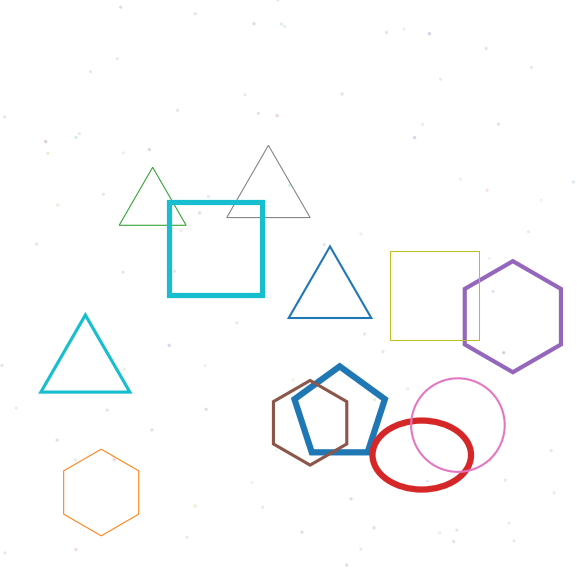[{"shape": "pentagon", "thickness": 3, "radius": 0.41, "center": [0.588, 0.282]}, {"shape": "triangle", "thickness": 1, "radius": 0.41, "center": [0.571, 0.49]}, {"shape": "hexagon", "thickness": 0.5, "radius": 0.38, "center": [0.175, 0.146]}, {"shape": "triangle", "thickness": 0.5, "radius": 0.33, "center": [0.264, 0.643]}, {"shape": "oval", "thickness": 3, "radius": 0.43, "center": [0.73, 0.211]}, {"shape": "hexagon", "thickness": 2, "radius": 0.48, "center": [0.888, 0.451]}, {"shape": "hexagon", "thickness": 1.5, "radius": 0.37, "center": [0.537, 0.267]}, {"shape": "circle", "thickness": 1, "radius": 0.41, "center": [0.793, 0.263]}, {"shape": "triangle", "thickness": 0.5, "radius": 0.42, "center": [0.465, 0.664]}, {"shape": "square", "thickness": 0.5, "radius": 0.39, "center": [0.752, 0.487]}, {"shape": "square", "thickness": 2.5, "radius": 0.41, "center": [0.373, 0.569]}, {"shape": "triangle", "thickness": 1.5, "radius": 0.44, "center": [0.148, 0.365]}]